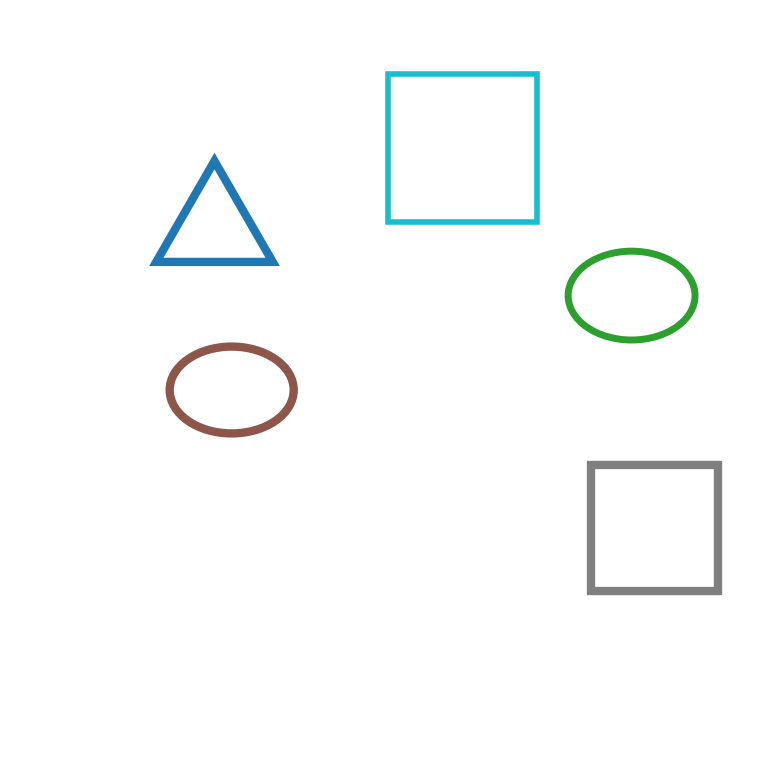[{"shape": "triangle", "thickness": 3, "radius": 0.44, "center": [0.279, 0.704]}, {"shape": "oval", "thickness": 2.5, "radius": 0.41, "center": [0.82, 0.616]}, {"shape": "oval", "thickness": 3, "radius": 0.4, "center": [0.301, 0.494]}, {"shape": "square", "thickness": 3, "radius": 0.41, "center": [0.85, 0.314]}, {"shape": "square", "thickness": 2, "radius": 0.48, "center": [0.6, 0.808]}]